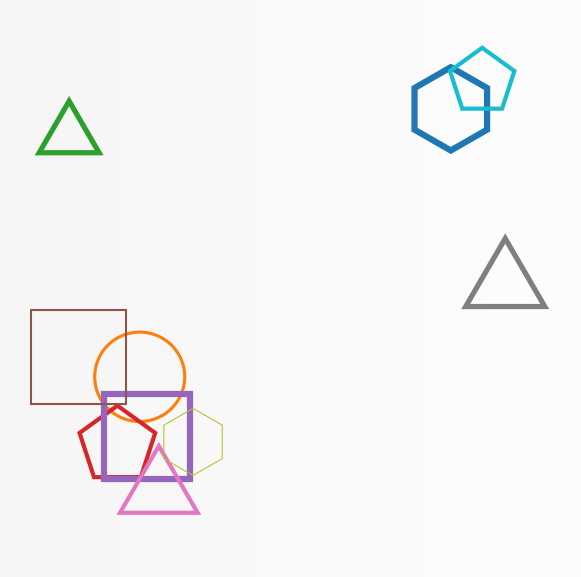[{"shape": "hexagon", "thickness": 3, "radius": 0.36, "center": [0.776, 0.811]}, {"shape": "circle", "thickness": 1.5, "radius": 0.39, "center": [0.24, 0.347]}, {"shape": "triangle", "thickness": 2.5, "radius": 0.3, "center": [0.119, 0.764]}, {"shape": "pentagon", "thickness": 2, "radius": 0.34, "center": [0.202, 0.228]}, {"shape": "square", "thickness": 3, "radius": 0.37, "center": [0.253, 0.243]}, {"shape": "square", "thickness": 1, "radius": 0.41, "center": [0.135, 0.381]}, {"shape": "triangle", "thickness": 2, "radius": 0.39, "center": [0.273, 0.15]}, {"shape": "triangle", "thickness": 2.5, "radius": 0.39, "center": [0.869, 0.508]}, {"shape": "hexagon", "thickness": 0.5, "radius": 0.29, "center": [0.332, 0.234]}, {"shape": "pentagon", "thickness": 2, "radius": 0.29, "center": [0.83, 0.858]}]